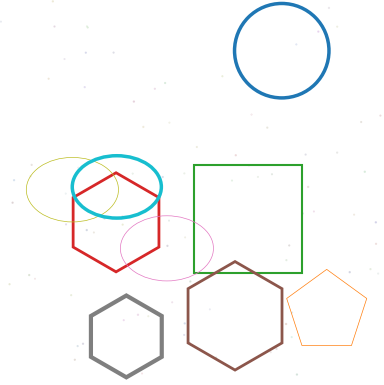[{"shape": "circle", "thickness": 2.5, "radius": 0.61, "center": [0.732, 0.868]}, {"shape": "pentagon", "thickness": 0.5, "radius": 0.55, "center": [0.849, 0.191]}, {"shape": "square", "thickness": 1.5, "radius": 0.7, "center": [0.644, 0.432]}, {"shape": "hexagon", "thickness": 2, "radius": 0.64, "center": [0.301, 0.423]}, {"shape": "hexagon", "thickness": 2, "radius": 0.7, "center": [0.61, 0.18]}, {"shape": "oval", "thickness": 0.5, "radius": 0.6, "center": [0.434, 0.355]}, {"shape": "hexagon", "thickness": 3, "radius": 0.53, "center": [0.328, 0.126]}, {"shape": "oval", "thickness": 0.5, "radius": 0.6, "center": [0.188, 0.507]}, {"shape": "oval", "thickness": 2.5, "radius": 0.58, "center": [0.303, 0.515]}]